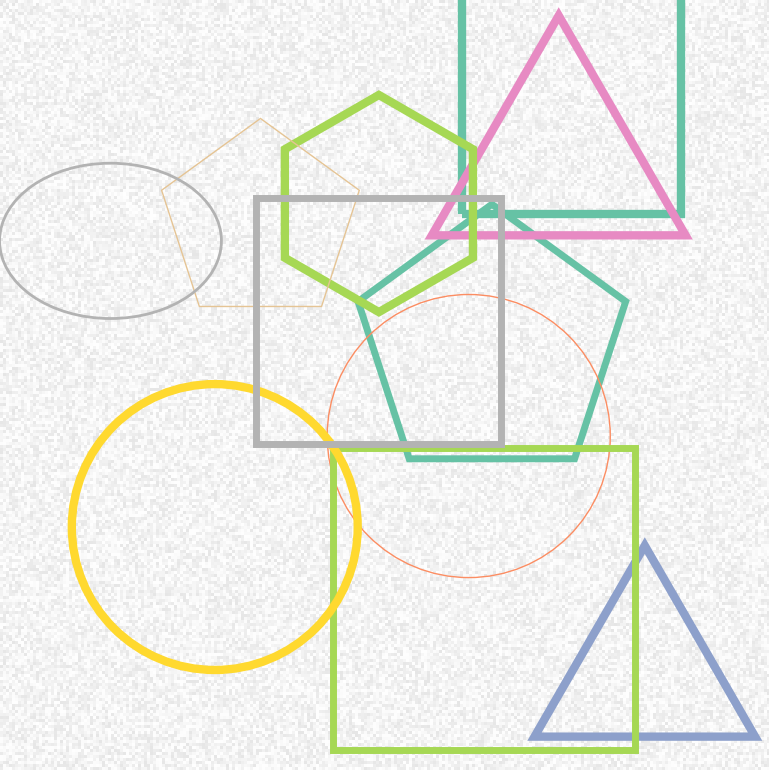[{"shape": "pentagon", "thickness": 2.5, "radius": 0.91, "center": [0.639, 0.552]}, {"shape": "square", "thickness": 3, "radius": 0.71, "center": [0.742, 0.863]}, {"shape": "circle", "thickness": 0.5, "radius": 0.92, "center": [0.609, 0.434]}, {"shape": "triangle", "thickness": 3, "radius": 0.83, "center": [0.837, 0.126]}, {"shape": "triangle", "thickness": 3, "radius": 0.95, "center": [0.726, 0.79]}, {"shape": "hexagon", "thickness": 3, "radius": 0.71, "center": [0.492, 0.736]}, {"shape": "square", "thickness": 2.5, "radius": 0.98, "center": [0.628, 0.222]}, {"shape": "circle", "thickness": 3, "radius": 0.93, "center": [0.279, 0.316]}, {"shape": "pentagon", "thickness": 0.5, "radius": 0.67, "center": [0.338, 0.711]}, {"shape": "square", "thickness": 2.5, "radius": 0.8, "center": [0.492, 0.584]}, {"shape": "oval", "thickness": 1, "radius": 0.72, "center": [0.143, 0.687]}]